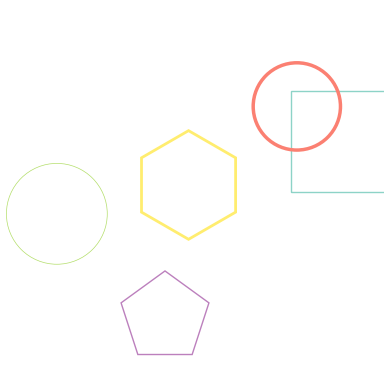[{"shape": "square", "thickness": 1, "radius": 0.66, "center": [0.886, 0.632]}, {"shape": "circle", "thickness": 2.5, "radius": 0.57, "center": [0.771, 0.724]}, {"shape": "circle", "thickness": 0.5, "radius": 0.65, "center": [0.148, 0.445]}, {"shape": "pentagon", "thickness": 1, "radius": 0.6, "center": [0.429, 0.176]}, {"shape": "hexagon", "thickness": 2, "radius": 0.71, "center": [0.49, 0.52]}]